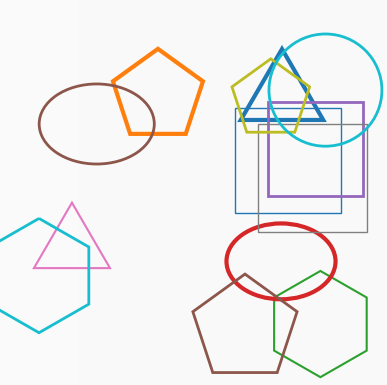[{"shape": "triangle", "thickness": 3, "radius": 0.61, "center": [0.728, 0.75]}, {"shape": "square", "thickness": 1, "radius": 0.68, "center": [0.743, 0.582]}, {"shape": "pentagon", "thickness": 3, "radius": 0.61, "center": [0.408, 0.751]}, {"shape": "hexagon", "thickness": 1.5, "radius": 0.69, "center": [0.827, 0.158]}, {"shape": "oval", "thickness": 3, "radius": 0.7, "center": [0.725, 0.321]}, {"shape": "square", "thickness": 2, "radius": 0.61, "center": [0.814, 0.613]}, {"shape": "oval", "thickness": 2, "radius": 0.74, "center": [0.25, 0.678]}, {"shape": "pentagon", "thickness": 2, "radius": 0.71, "center": [0.632, 0.147]}, {"shape": "triangle", "thickness": 1.5, "radius": 0.57, "center": [0.186, 0.36]}, {"shape": "square", "thickness": 1, "radius": 0.7, "center": [0.806, 0.538]}, {"shape": "pentagon", "thickness": 2, "radius": 0.53, "center": [0.699, 0.742]}, {"shape": "hexagon", "thickness": 2, "radius": 0.74, "center": [0.101, 0.284]}, {"shape": "circle", "thickness": 2, "radius": 0.73, "center": [0.84, 0.766]}]